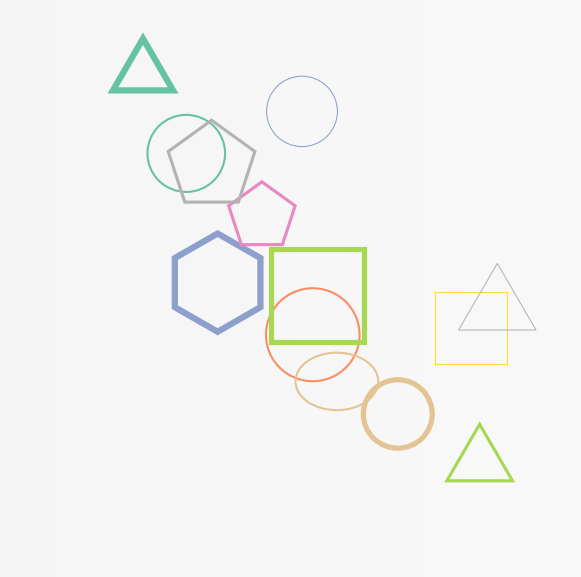[{"shape": "circle", "thickness": 1, "radius": 0.33, "center": [0.32, 0.734]}, {"shape": "triangle", "thickness": 3, "radius": 0.3, "center": [0.246, 0.872]}, {"shape": "circle", "thickness": 1, "radius": 0.4, "center": [0.538, 0.42]}, {"shape": "circle", "thickness": 0.5, "radius": 0.3, "center": [0.52, 0.806]}, {"shape": "hexagon", "thickness": 3, "radius": 0.43, "center": [0.374, 0.51]}, {"shape": "pentagon", "thickness": 1.5, "radius": 0.3, "center": [0.451, 0.624]}, {"shape": "triangle", "thickness": 1.5, "radius": 0.33, "center": [0.825, 0.199]}, {"shape": "square", "thickness": 2.5, "radius": 0.4, "center": [0.546, 0.487]}, {"shape": "square", "thickness": 0.5, "radius": 0.31, "center": [0.811, 0.431]}, {"shape": "circle", "thickness": 2.5, "radius": 0.3, "center": [0.684, 0.282]}, {"shape": "oval", "thickness": 1, "radius": 0.36, "center": [0.58, 0.339]}, {"shape": "triangle", "thickness": 0.5, "radius": 0.38, "center": [0.856, 0.466]}, {"shape": "pentagon", "thickness": 1.5, "radius": 0.39, "center": [0.364, 0.713]}]